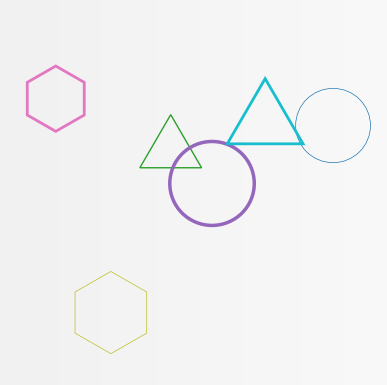[{"shape": "circle", "thickness": 0.5, "radius": 0.48, "center": [0.86, 0.674]}, {"shape": "triangle", "thickness": 1, "radius": 0.46, "center": [0.441, 0.61]}, {"shape": "circle", "thickness": 2.5, "radius": 0.55, "center": [0.547, 0.524]}, {"shape": "hexagon", "thickness": 2, "radius": 0.42, "center": [0.144, 0.744]}, {"shape": "hexagon", "thickness": 0.5, "radius": 0.53, "center": [0.286, 0.188]}, {"shape": "triangle", "thickness": 2, "radius": 0.56, "center": [0.684, 0.683]}]